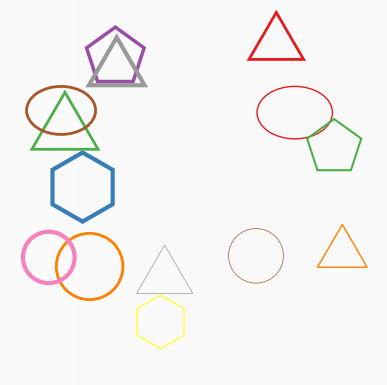[{"shape": "oval", "thickness": 1, "radius": 0.49, "center": [0.761, 0.707]}, {"shape": "triangle", "thickness": 2, "radius": 0.41, "center": [0.713, 0.886]}, {"shape": "hexagon", "thickness": 3, "radius": 0.45, "center": [0.213, 0.514]}, {"shape": "pentagon", "thickness": 1.5, "radius": 0.37, "center": [0.862, 0.617]}, {"shape": "triangle", "thickness": 2, "radius": 0.49, "center": [0.168, 0.662]}, {"shape": "pentagon", "thickness": 2.5, "radius": 0.39, "center": [0.298, 0.851]}, {"shape": "circle", "thickness": 2, "radius": 0.43, "center": [0.231, 0.308]}, {"shape": "triangle", "thickness": 1, "radius": 0.37, "center": [0.883, 0.343]}, {"shape": "hexagon", "thickness": 1, "radius": 0.35, "center": [0.415, 0.164]}, {"shape": "circle", "thickness": 0.5, "radius": 0.35, "center": [0.661, 0.336]}, {"shape": "oval", "thickness": 2, "radius": 0.45, "center": [0.158, 0.713]}, {"shape": "circle", "thickness": 3, "radius": 0.33, "center": [0.126, 0.331]}, {"shape": "triangle", "thickness": 3, "radius": 0.41, "center": [0.301, 0.82]}, {"shape": "triangle", "thickness": 0.5, "radius": 0.42, "center": [0.425, 0.279]}]